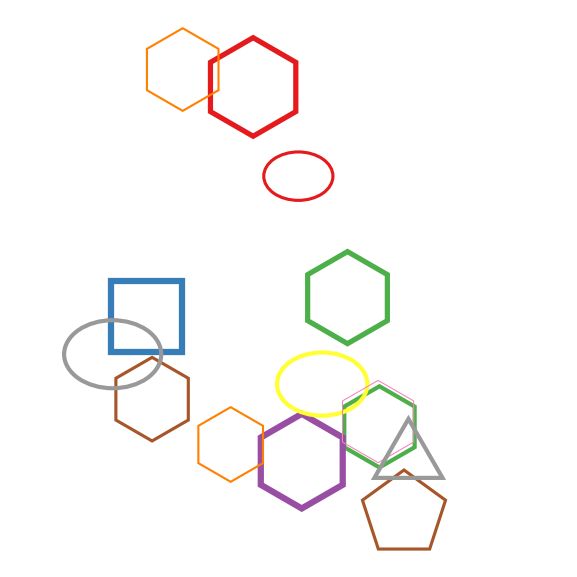[{"shape": "oval", "thickness": 1.5, "radius": 0.3, "center": [0.517, 0.694]}, {"shape": "hexagon", "thickness": 2.5, "radius": 0.43, "center": [0.438, 0.849]}, {"shape": "square", "thickness": 3, "radius": 0.31, "center": [0.254, 0.451]}, {"shape": "hexagon", "thickness": 2.5, "radius": 0.4, "center": [0.602, 0.484]}, {"shape": "hexagon", "thickness": 2, "radius": 0.35, "center": [0.657, 0.26]}, {"shape": "hexagon", "thickness": 3, "radius": 0.41, "center": [0.523, 0.201]}, {"shape": "hexagon", "thickness": 1, "radius": 0.36, "center": [0.316, 0.879]}, {"shape": "hexagon", "thickness": 1, "radius": 0.32, "center": [0.399, 0.229]}, {"shape": "oval", "thickness": 2, "radius": 0.39, "center": [0.558, 0.334]}, {"shape": "hexagon", "thickness": 1.5, "radius": 0.36, "center": [0.263, 0.308]}, {"shape": "pentagon", "thickness": 1.5, "radius": 0.38, "center": [0.7, 0.11]}, {"shape": "hexagon", "thickness": 0.5, "radius": 0.36, "center": [0.655, 0.269]}, {"shape": "triangle", "thickness": 2, "radius": 0.34, "center": [0.707, 0.206]}, {"shape": "oval", "thickness": 2, "radius": 0.42, "center": [0.195, 0.386]}]